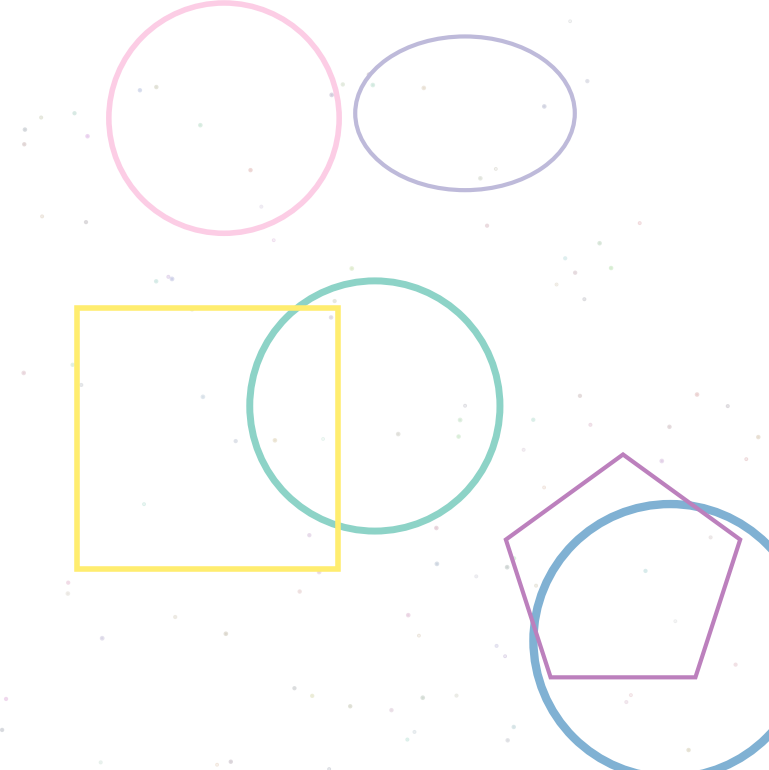[{"shape": "circle", "thickness": 2.5, "radius": 0.81, "center": [0.487, 0.473]}, {"shape": "oval", "thickness": 1.5, "radius": 0.71, "center": [0.604, 0.853]}, {"shape": "circle", "thickness": 3, "radius": 0.89, "center": [0.87, 0.168]}, {"shape": "circle", "thickness": 2, "radius": 0.75, "center": [0.291, 0.847]}, {"shape": "pentagon", "thickness": 1.5, "radius": 0.8, "center": [0.809, 0.25]}, {"shape": "square", "thickness": 2, "radius": 0.85, "center": [0.269, 0.43]}]